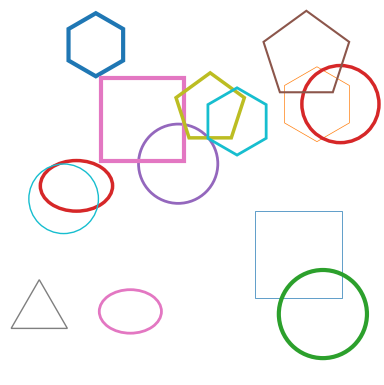[{"shape": "hexagon", "thickness": 3, "radius": 0.41, "center": [0.249, 0.884]}, {"shape": "square", "thickness": 0.5, "radius": 0.56, "center": [0.775, 0.339]}, {"shape": "hexagon", "thickness": 0.5, "radius": 0.49, "center": [0.823, 0.729]}, {"shape": "circle", "thickness": 3, "radius": 0.57, "center": [0.839, 0.184]}, {"shape": "circle", "thickness": 2.5, "radius": 0.5, "center": [0.884, 0.73]}, {"shape": "oval", "thickness": 2.5, "radius": 0.47, "center": [0.199, 0.517]}, {"shape": "circle", "thickness": 2, "radius": 0.51, "center": [0.463, 0.575]}, {"shape": "pentagon", "thickness": 1.5, "radius": 0.58, "center": [0.796, 0.855]}, {"shape": "oval", "thickness": 2, "radius": 0.4, "center": [0.339, 0.191]}, {"shape": "square", "thickness": 3, "radius": 0.54, "center": [0.369, 0.69]}, {"shape": "triangle", "thickness": 1, "radius": 0.42, "center": [0.102, 0.189]}, {"shape": "pentagon", "thickness": 2.5, "radius": 0.47, "center": [0.546, 0.717]}, {"shape": "circle", "thickness": 1, "radius": 0.45, "center": [0.165, 0.484]}, {"shape": "hexagon", "thickness": 2, "radius": 0.44, "center": [0.616, 0.685]}]